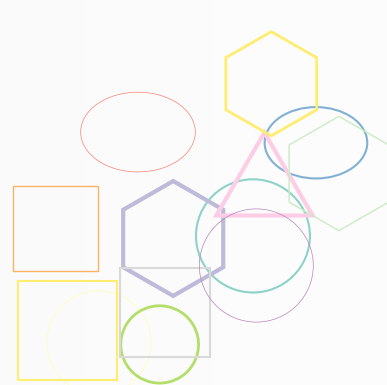[{"shape": "circle", "thickness": 1.5, "radius": 0.74, "center": [0.653, 0.387]}, {"shape": "circle", "thickness": 0.5, "radius": 0.67, "center": [0.255, 0.11]}, {"shape": "hexagon", "thickness": 3, "radius": 0.75, "center": [0.447, 0.381]}, {"shape": "oval", "thickness": 0.5, "radius": 0.74, "center": [0.356, 0.657]}, {"shape": "oval", "thickness": 1.5, "radius": 0.66, "center": [0.815, 0.629]}, {"shape": "square", "thickness": 1, "radius": 0.55, "center": [0.144, 0.407]}, {"shape": "circle", "thickness": 2, "radius": 0.5, "center": [0.412, 0.105]}, {"shape": "triangle", "thickness": 3, "radius": 0.72, "center": [0.682, 0.512]}, {"shape": "square", "thickness": 1.5, "radius": 0.58, "center": [0.425, 0.188]}, {"shape": "circle", "thickness": 0.5, "radius": 0.74, "center": [0.661, 0.31]}, {"shape": "hexagon", "thickness": 1, "radius": 0.74, "center": [0.875, 0.549]}, {"shape": "square", "thickness": 1.5, "radius": 0.64, "center": [0.175, 0.142]}, {"shape": "hexagon", "thickness": 2, "radius": 0.68, "center": [0.7, 0.783]}]